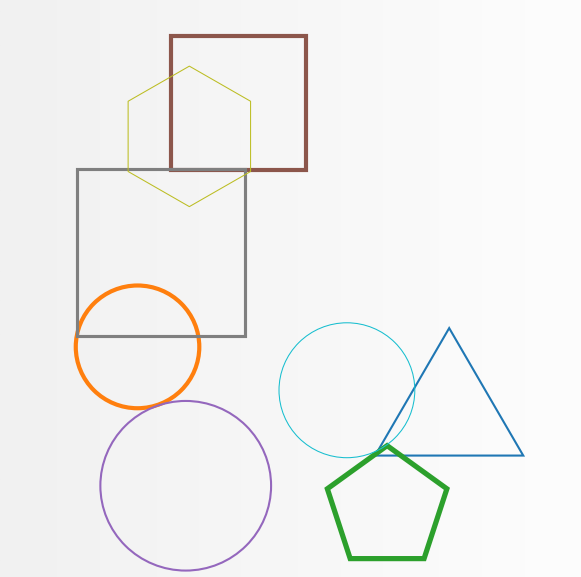[{"shape": "triangle", "thickness": 1, "radius": 0.74, "center": [0.773, 0.284]}, {"shape": "circle", "thickness": 2, "radius": 0.53, "center": [0.237, 0.398]}, {"shape": "pentagon", "thickness": 2.5, "radius": 0.54, "center": [0.666, 0.119]}, {"shape": "circle", "thickness": 1, "radius": 0.73, "center": [0.32, 0.158]}, {"shape": "square", "thickness": 2, "radius": 0.58, "center": [0.411, 0.821]}, {"shape": "square", "thickness": 1.5, "radius": 0.72, "center": [0.277, 0.562]}, {"shape": "hexagon", "thickness": 0.5, "radius": 0.61, "center": [0.326, 0.763]}, {"shape": "circle", "thickness": 0.5, "radius": 0.58, "center": [0.597, 0.323]}]